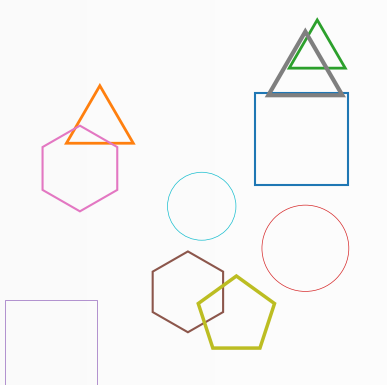[{"shape": "square", "thickness": 1.5, "radius": 0.6, "center": [0.778, 0.639]}, {"shape": "triangle", "thickness": 2, "radius": 0.5, "center": [0.258, 0.678]}, {"shape": "triangle", "thickness": 2, "radius": 0.42, "center": [0.819, 0.865]}, {"shape": "circle", "thickness": 0.5, "radius": 0.56, "center": [0.788, 0.355]}, {"shape": "square", "thickness": 0.5, "radius": 0.6, "center": [0.131, 0.102]}, {"shape": "hexagon", "thickness": 1.5, "radius": 0.52, "center": [0.485, 0.242]}, {"shape": "hexagon", "thickness": 1.5, "radius": 0.56, "center": [0.206, 0.562]}, {"shape": "triangle", "thickness": 3, "radius": 0.55, "center": [0.788, 0.808]}, {"shape": "pentagon", "thickness": 2.5, "radius": 0.52, "center": [0.61, 0.18]}, {"shape": "circle", "thickness": 0.5, "radius": 0.44, "center": [0.521, 0.464]}]